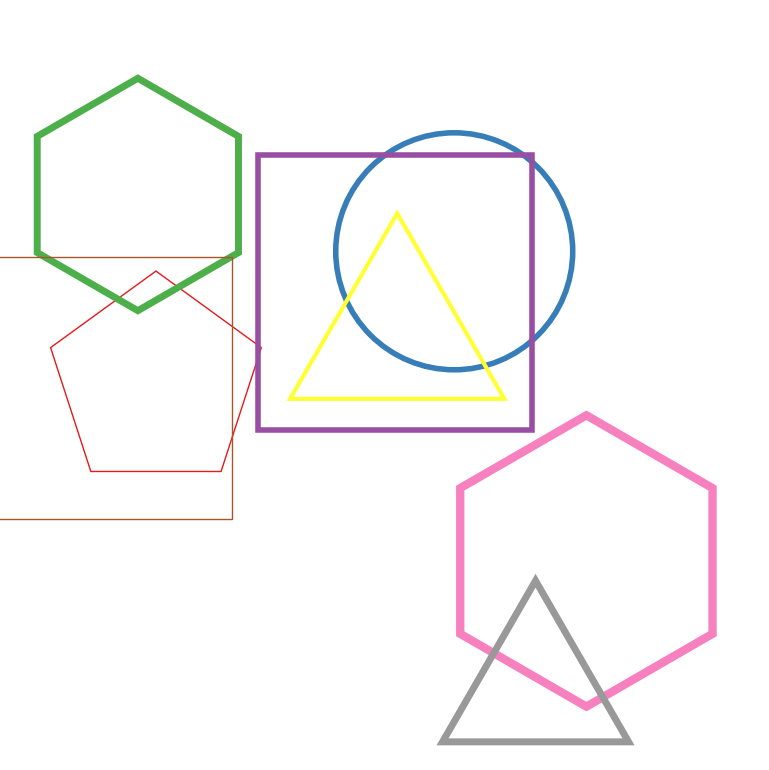[{"shape": "pentagon", "thickness": 0.5, "radius": 0.72, "center": [0.203, 0.504]}, {"shape": "circle", "thickness": 2, "radius": 0.77, "center": [0.59, 0.674]}, {"shape": "hexagon", "thickness": 2.5, "radius": 0.75, "center": [0.179, 0.747]}, {"shape": "square", "thickness": 2, "radius": 0.89, "center": [0.513, 0.62]}, {"shape": "triangle", "thickness": 1.5, "radius": 0.8, "center": [0.516, 0.562]}, {"shape": "square", "thickness": 0.5, "radius": 0.85, "center": [0.131, 0.496]}, {"shape": "hexagon", "thickness": 3, "radius": 0.95, "center": [0.762, 0.271]}, {"shape": "triangle", "thickness": 2.5, "radius": 0.7, "center": [0.696, 0.106]}]